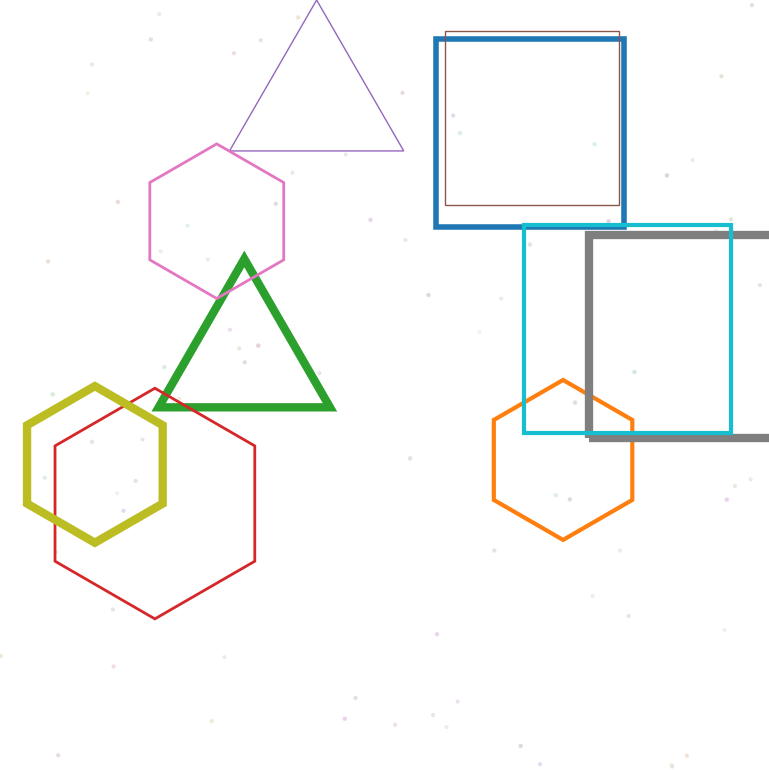[{"shape": "square", "thickness": 2, "radius": 0.61, "center": [0.688, 0.827]}, {"shape": "hexagon", "thickness": 1.5, "radius": 0.52, "center": [0.731, 0.403]}, {"shape": "triangle", "thickness": 3, "radius": 0.64, "center": [0.317, 0.535]}, {"shape": "hexagon", "thickness": 1, "radius": 0.75, "center": [0.201, 0.346]}, {"shape": "triangle", "thickness": 0.5, "radius": 0.65, "center": [0.411, 0.869]}, {"shape": "square", "thickness": 0.5, "radius": 0.56, "center": [0.691, 0.847]}, {"shape": "hexagon", "thickness": 1, "radius": 0.5, "center": [0.282, 0.713]}, {"shape": "square", "thickness": 3, "radius": 0.66, "center": [0.897, 0.563]}, {"shape": "hexagon", "thickness": 3, "radius": 0.51, "center": [0.123, 0.397]}, {"shape": "square", "thickness": 1.5, "radius": 0.67, "center": [0.815, 0.573]}]